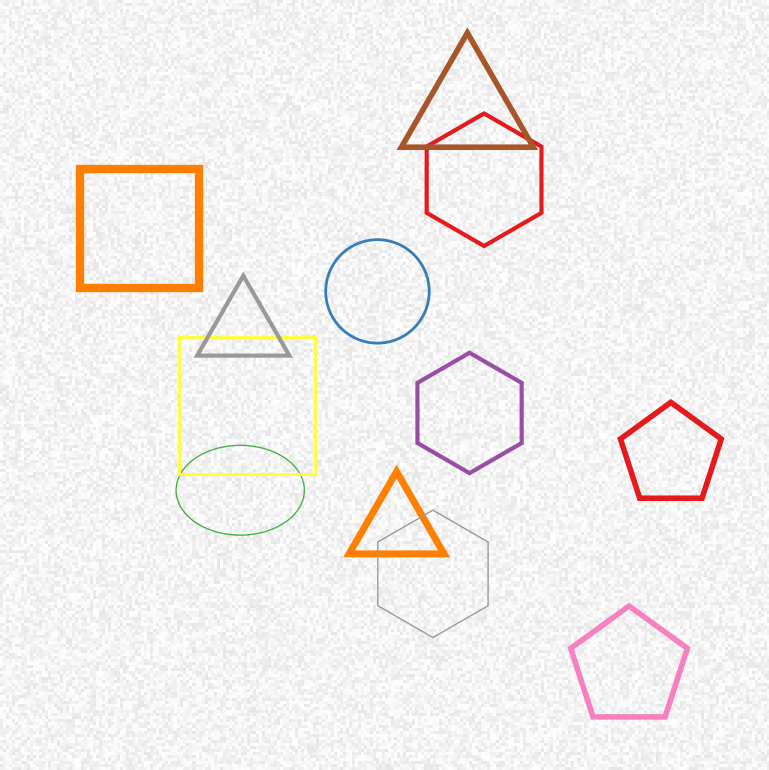[{"shape": "pentagon", "thickness": 2, "radius": 0.34, "center": [0.871, 0.409]}, {"shape": "hexagon", "thickness": 1.5, "radius": 0.43, "center": [0.629, 0.767]}, {"shape": "circle", "thickness": 1, "radius": 0.34, "center": [0.49, 0.622]}, {"shape": "oval", "thickness": 0.5, "radius": 0.42, "center": [0.312, 0.363]}, {"shape": "hexagon", "thickness": 1.5, "radius": 0.39, "center": [0.61, 0.464]}, {"shape": "triangle", "thickness": 2.5, "radius": 0.36, "center": [0.515, 0.316]}, {"shape": "square", "thickness": 3, "radius": 0.39, "center": [0.181, 0.703]}, {"shape": "square", "thickness": 1, "radius": 0.44, "center": [0.321, 0.473]}, {"shape": "triangle", "thickness": 2, "radius": 0.49, "center": [0.607, 0.858]}, {"shape": "pentagon", "thickness": 2, "radius": 0.4, "center": [0.817, 0.133]}, {"shape": "hexagon", "thickness": 0.5, "radius": 0.41, "center": [0.562, 0.255]}, {"shape": "triangle", "thickness": 1.5, "radius": 0.35, "center": [0.316, 0.573]}]